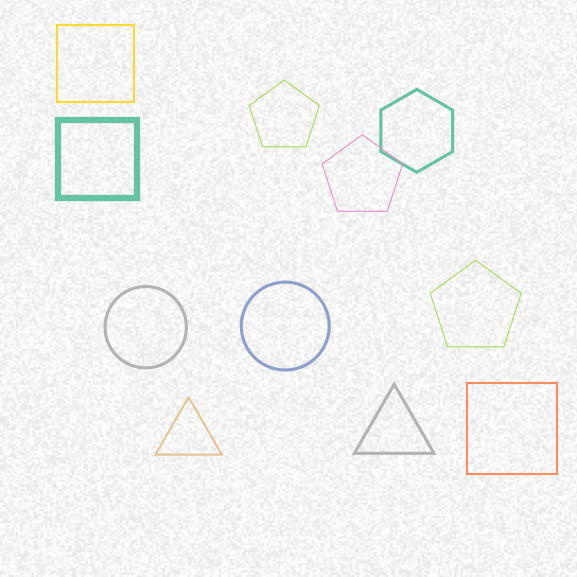[{"shape": "square", "thickness": 3, "radius": 0.34, "center": [0.169, 0.724]}, {"shape": "hexagon", "thickness": 1.5, "radius": 0.36, "center": [0.722, 0.773]}, {"shape": "square", "thickness": 1, "radius": 0.39, "center": [0.887, 0.257]}, {"shape": "circle", "thickness": 1.5, "radius": 0.38, "center": [0.494, 0.435]}, {"shape": "pentagon", "thickness": 0.5, "radius": 0.37, "center": [0.627, 0.693]}, {"shape": "pentagon", "thickness": 0.5, "radius": 0.41, "center": [0.824, 0.466]}, {"shape": "pentagon", "thickness": 0.5, "radius": 0.32, "center": [0.492, 0.797]}, {"shape": "square", "thickness": 1, "radius": 0.33, "center": [0.165, 0.889]}, {"shape": "triangle", "thickness": 1, "radius": 0.33, "center": [0.327, 0.245]}, {"shape": "circle", "thickness": 1.5, "radius": 0.35, "center": [0.252, 0.433]}, {"shape": "triangle", "thickness": 1.5, "radius": 0.4, "center": [0.683, 0.254]}]